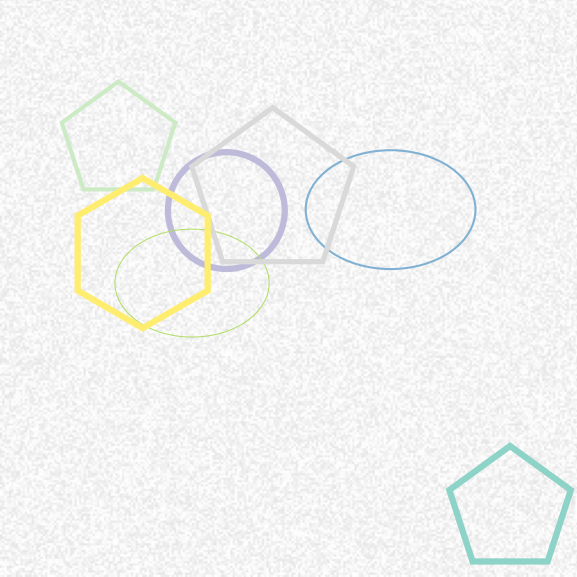[{"shape": "pentagon", "thickness": 3, "radius": 0.55, "center": [0.883, 0.116]}, {"shape": "circle", "thickness": 3, "radius": 0.51, "center": [0.392, 0.635]}, {"shape": "oval", "thickness": 1, "radius": 0.74, "center": [0.676, 0.636]}, {"shape": "oval", "thickness": 0.5, "radius": 0.67, "center": [0.333, 0.509]}, {"shape": "pentagon", "thickness": 2.5, "radius": 0.74, "center": [0.472, 0.665]}, {"shape": "pentagon", "thickness": 2, "radius": 0.52, "center": [0.205, 0.755]}, {"shape": "hexagon", "thickness": 3, "radius": 0.65, "center": [0.247, 0.561]}]